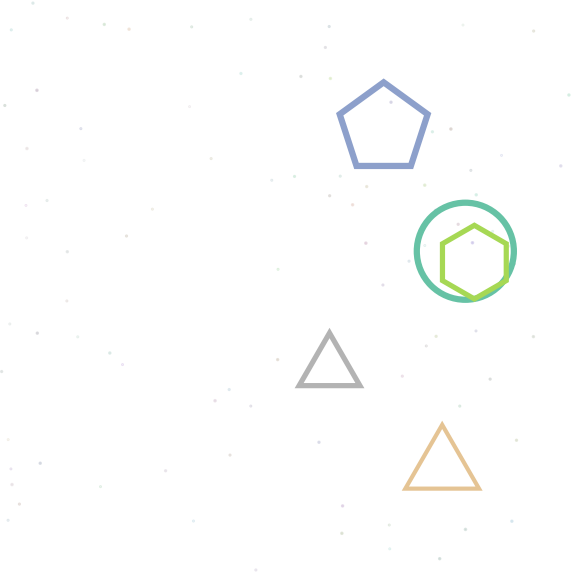[{"shape": "circle", "thickness": 3, "radius": 0.42, "center": [0.806, 0.564]}, {"shape": "pentagon", "thickness": 3, "radius": 0.4, "center": [0.664, 0.777]}, {"shape": "hexagon", "thickness": 2.5, "radius": 0.32, "center": [0.821, 0.545]}, {"shape": "triangle", "thickness": 2, "radius": 0.37, "center": [0.766, 0.19]}, {"shape": "triangle", "thickness": 2.5, "radius": 0.3, "center": [0.571, 0.362]}]